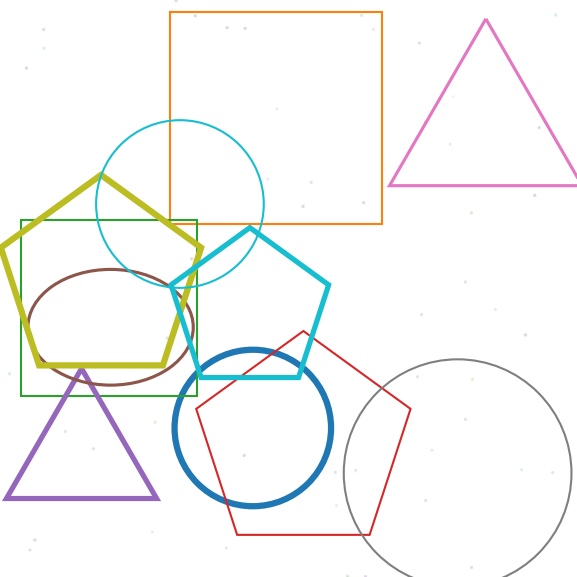[{"shape": "circle", "thickness": 3, "radius": 0.68, "center": [0.438, 0.258]}, {"shape": "square", "thickness": 1, "radius": 0.92, "center": [0.478, 0.795]}, {"shape": "square", "thickness": 1, "radius": 0.76, "center": [0.189, 0.466]}, {"shape": "pentagon", "thickness": 1, "radius": 0.98, "center": [0.525, 0.231]}, {"shape": "triangle", "thickness": 2.5, "radius": 0.75, "center": [0.141, 0.211]}, {"shape": "oval", "thickness": 1.5, "radius": 0.72, "center": [0.192, 0.432]}, {"shape": "triangle", "thickness": 1.5, "radius": 0.96, "center": [0.841, 0.774]}, {"shape": "circle", "thickness": 1, "radius": 0.99, "center": [0.792, 0.18]}, {"shape": "pentagon", "thickness": 3, "radius": 0.91, "center": [0.175, 0.514]}, {"shape": "pentagon", "thickness": 2.5, "radius": 0.72, "center": [0.433, 0.461]}, {"shape": "circle", "thickness": 1, "radius": 0.73, "center": [0.312, 0.646]}]